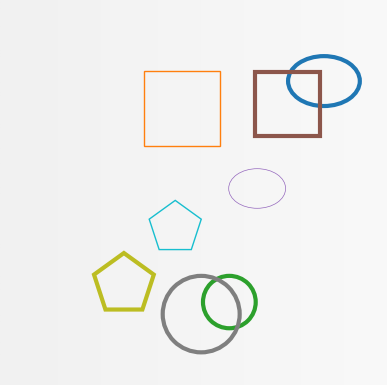[{"shape": "oval", "thickness": 3, "radius": 0.46, "center": [0.836, 0.789]}, {"shape": "square", "thickness": 1, "radius": 0.49, "center": [0.47, 0.717]}, {"shape": "circle", "thickness": 3, "radius": 0.34, "center": [0.592, 0.215]}, {"shape": "oval", "thickness": 0.5, "radius": 0.37, "center": [0.664, 0.51]}, {"shape": "square", "thickness": 3, "radius": 0.42, "center": [0.741, 0.73]}, {"shape": "circle", "thickness": 3, "radius": 0.5, "center": [0.519, 0.184]}, {"shape": "pentagon", "thickness": 3, "radius": 0.41, "center": [0.32, 0.262]}, {"shape": "pentagon", "thickness": 1, "radius": 0.35, "center": [0.452, 0.409]}]